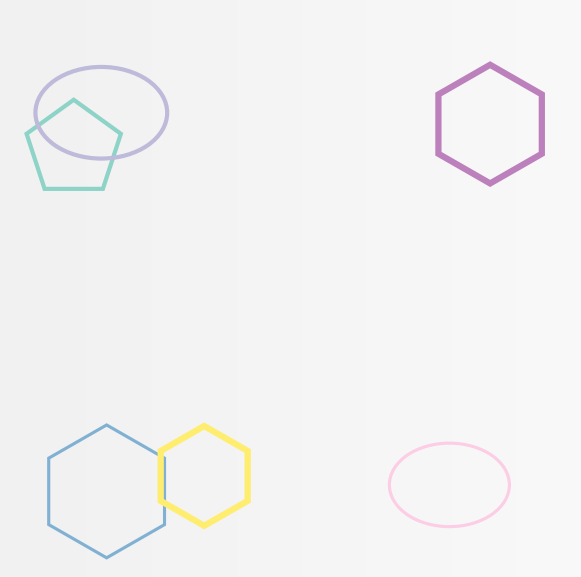[{"shape": "pentagon", "thickness": 2, "radius": 0.43, "center": [0.127, 0.741]}, {"shape": "oval", "thickness": 2, "radius": 0.57, "center": [0.174, 0.804]}, {"shape": "hexagon", "thickness": 1.5, "radius": 0.58, "center": [0.183, 0.148]}, {"shape": "oval", "thickness": 1.5, "radius": 0.52, "center": [0.773, 0.159]}, {"shape": "hexagon", "thickness": 3, "radius": 0.51, "center": [0.843, 0.784]}, {"shape": "hexagon", "thickness": 3, "radius": 0.43, "center": [0.351, 0.175]}]